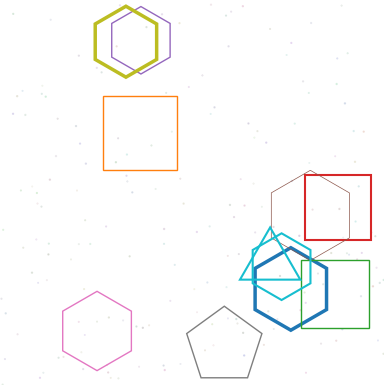[{"shape": "hexagon", "thickness": 2.5, "radius": 0.54, "center": [0.755, 0.249]}, {"shape": "square", "thickness": 1, "radius": 0.48, "center": [0.364, 0.655]}, {"shape": "square", "thickness": 1, "radius": 0.44, "center": [0.871, 0.236]}, {"shape": "square", "thickness": 1.5, "radius": 0.43, "center": [0.879, 0.461]}, {"shape": "hexagon", "thickness": 1, "radius": 0.44, "center": [0.366, 0.895]}, {"shape": "hexagon", "thickness": 0.5, "radius": 0.59, "center": [0.806, 0.441]}, {"shape": "hexagon", "thickness": 1, "radius": 0.51, "center": [0.252, 0.14]}, {"shape": "pentagon", "thickness": 1, "radius": 0.51, "center": [0.583, 0.102]}, {"shape": "hexagon", "thickness": 2.5, "radius": 0.46, "center": [0.327, 0.892]}, {"shape": "hexagon", "thickness": 1.5, "radius": 0.43, "center": [0.731, 0.307]}, {"shape": "triangle", "thickness": 1.5, "radius": 0.45, "center": [0.702, 0.319]}]